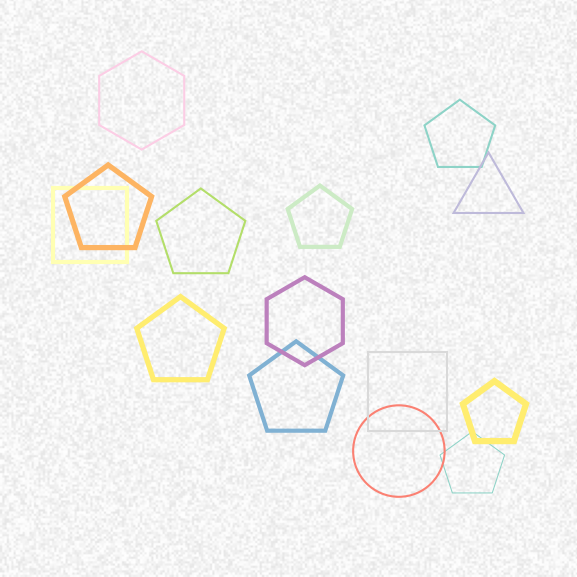[{"shape": "pentagon", "thickness": 1, "radius": 0.32, "center": [0.796, 0.762]}, {"shape": "pentagon", "thickness": 0.5, "radius": 0.29, "center": [0.818, 0.193]}, {"shape": "square", "thickness": 2, "radius": 0.32, "center": [0.155, 0.61]}, {"shape": "triangle", "thickness": 1, "radius": 0.35, "center": [0.846, 0.665]}, {"shape": "circle", "thickness": 1, "radius": 0.4, "center": [0.691, 0.218]}, {"shape": "pentagon", "thickness": 2, "radius": 0.43, "center": [0.513, 0.323]}, {"shape": "pentagon", "thickness": 2.5, "radius": 0.4, "center": [0.187, 0.634]}, {"shape": "pentagon", "thickness": 1, "radius": 0.41, "center": [0.348, 0.592]}, {"shape": "hexagon", "thickness": 1, "radius": 0.43, "center": [0.245, 0.825]}, {"shape": "square", "thickness": 1, "radius": 0.34, "center": [0.705, 0.321]}, {"shape": "hexagon", "thickness": 2, "radius": 0.38, "center": [0.528, 0.443]}, {"shape": "pentagon", "thickness": 2, "radius": 0.29, "center": [0.554, 0.619]}, {"shape": "pentagon", "thickness": 3, "radius": 0.29, "center": [0.856, 0.282]}, {"shape": "pentagon", "thickness": 2.5, "radius": 0.4, "center": [0.313, 0.406]}]